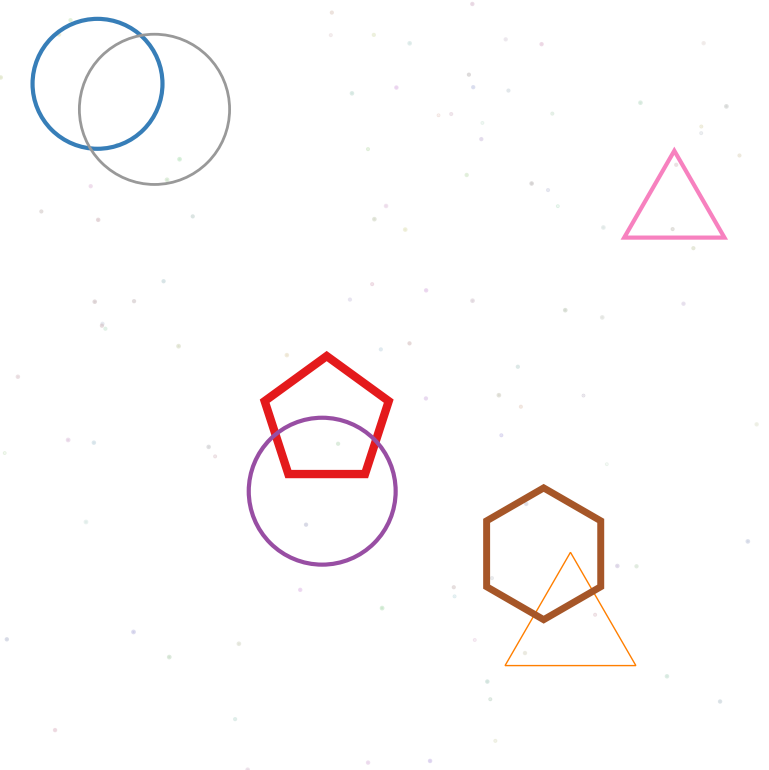[{"shape": "pentagon", "thickness": 3, "radius": 0.42, "center": [0.424, 0.453]}, {"shape": "circle", "thickness": 1.5, "radius": 0.42, "center": [0.127, 0.891]}, {"shape": "circle", "thickness": 1.5, "radius": 0.48, "center": [0.418, 0.362]}, {"shape": "triangle", "thickness": 0.5, "radius": 0.49, "center": [0.741, 0.185]}, {"shape": "hexagon", "thickness": 2.5, "radius": 0.43, "center": [0.706, 0.281]}, {"shape": "triangle", "thickness": 1.5, "radius": 0.38, "center": [0.876, 0.729]}, {"shape": "circle", "thickness": 1, "radius": 0.49, "center": [0.201, 0.858]}]